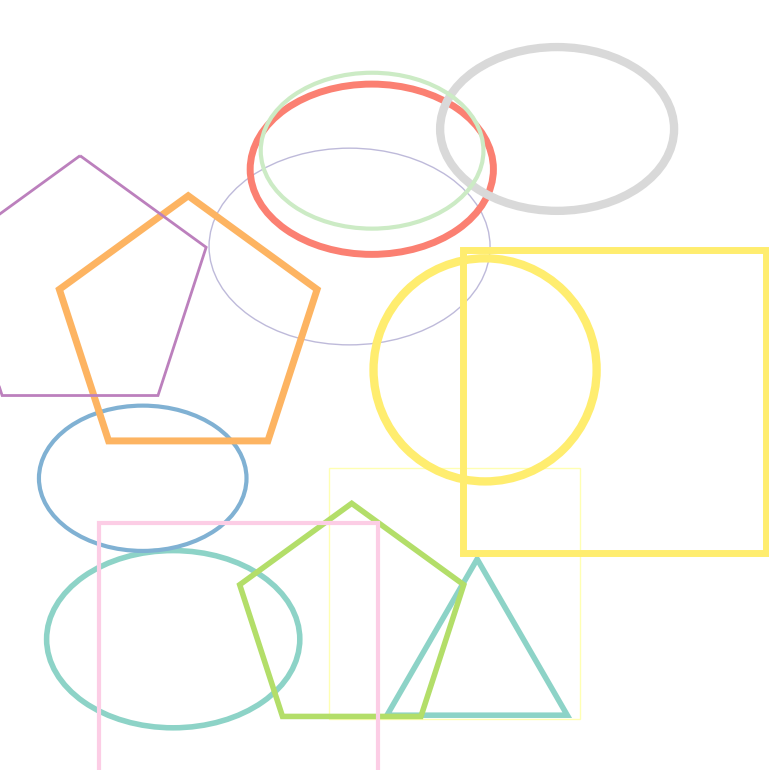[{"shape": "triangle", "thickness": 2, "radius": 0.68, "center": [0.62, 0.139]}, {"shape": "oval", "thickness": 2, "radius": 0.82, "center": [0.225, 0.17]}, {"shape": "square", "thickness": 0.5, "radius": 0.82, "center": [0.59, 0.229]}, {"shape": "oval", "thickness": 0.5, "radius": 0.91, "center": [0.454, 0.68]}, {"shape": "oval", "thickness": 2.5, "radius": 0.79, "center": [0.483, 0.78]}, {"shape": "oval", "thickness": 1.5, "radius": 0.67, "center": [0.185, 0.379]}, {"shape": "pentagon", "thickness": 2.5, "radius": 0.88, "center": [0.244, 0.57]}, {"shape": "pentagon", "thickness": 2, "radius": 0.76, "center": [0.457, 0.193]}, {"shape": "square", "thickness": 1.5, "radius": 0.91, "center": [0.31, 0.139]}, {"shape": "oval", "thickness": 3, "radius": 0.76, "center": [0.724, 0.833]}, {"shape": "pentagon", "thickness": 1, "radius": 0.86, "center": [0.104, 0.626]}, {"shape": "oval", "thickness": 1.5, "radius": 0.72, "center": [0.483, 0.804]}, {"shape": "square", "thickness": 2.5, "radius": 0.99, "center": [0.798, 0.479]}, {"shape": "circle", "thickness": 3, "radius": 0.72, "center": [0.63, 0.52]}]